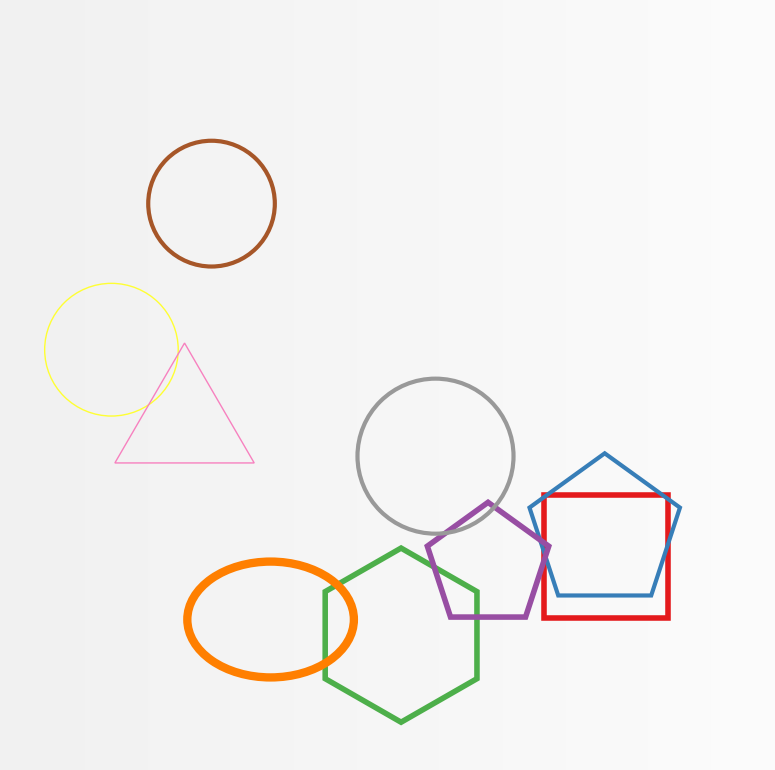[{"shape": "square", "thickness": 2, "radius": 0.4, "center": [0.782, 0.278]}, {"shape": "pentagon", "thickness": 1.5, "radius": 0.51, "center": [0.78, 0.309]}, {"shape": "hexagon", "thickness": 2, "radius": 0.57, "center": [0.518, 0.175]}, {"shape": "pentagon", "thickness": 2, "radius": 0.41, "center": [0.63, 0.265]}, {"shape": "oval", "thickness": 3, "radius": 0.54, "center": [0.349, 0.195]}, {"shape": "circle", "thickness": 0.5, "radius": 0.43, "center": [0.144, 0.546]}, {"shape": "circle", "thickness": 1.5, "radius": 0.41, "center": [0.273, 0.736]}, {"shape": "triangle", "thickness": 0.5, "radius": 0.52, "center": [0.238, 0.451]}, {"shape": "circle", "thickness": 1.5, "radius": 0.5, "center": [0.562, 0.408]}]